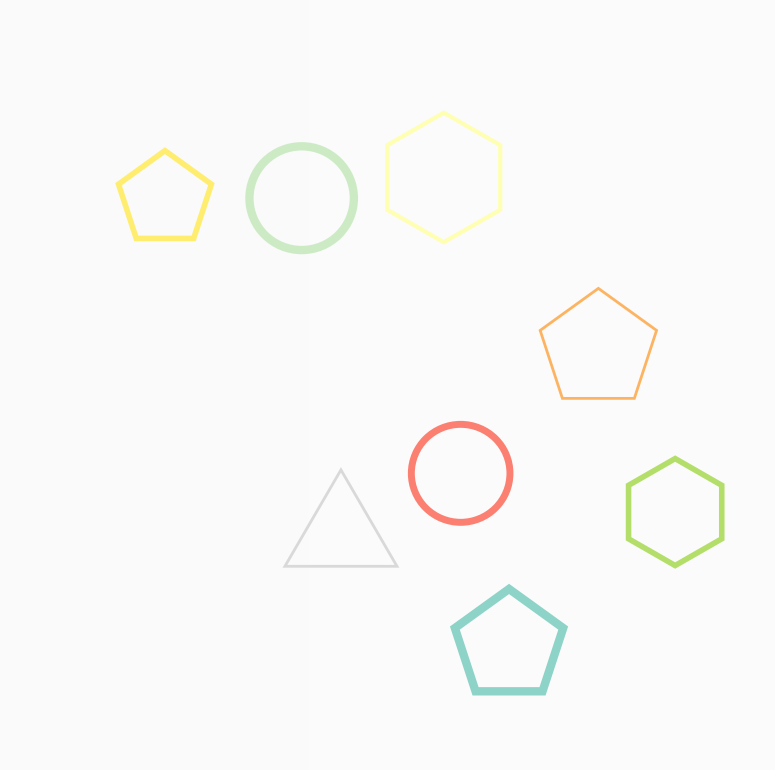[{"shape": "pentagon", "thickness": 3, "radius": 0.37, "center": [0.657, 0.162]}, {"shape": "hexagon", "thickness": 1.5, "radius": 0.42, "center": [0.573, 0.77]}, {"shape": "circle", "thickness": 2.5, "radius": 0.32, "center": [0.594, 0.385]}, {"shape": "pentagon", "thickness": 1, "radius": 0.39, "center": [0.772, 0.547]}, {"shape": "hexagon", "thickness": 2, "radius": 0.35, "center": [0.871, 0.335]}, {"shape": "triangle", "thickness": 1, "radius": 0.42, "center": [0.44, 0.306]}, {"shape": "circle", "thickness": 3, "radius": 0.34, "center": [0.389, 0.743]}, {"shape": "pentagon", "thickness": 2, "radius": 0.32, "center": [0.213, 0.741]}]